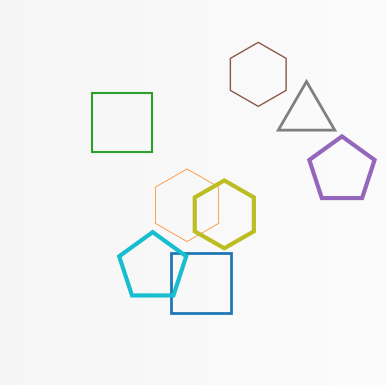[{"shape": "square", "thickness": 2, "radius": 0.38, "center": [0.519, 0.265]}, {"shape": "hexagon", "thickness": 0.5, "radius": 0.47, "center": [0.483, 0.467]}, {"shape": "square", "thickness": 1.5, "radius": 0.39, "center": [0.315, 0.682]}, {"shape": "pentagon", "thickness": 3, "radius": 0.44, "center": [0.882, 0.557]}, {"shape": "hexagon", "thickness": 1, "radius": 0.42, "center": [0.666, 0.807]}, {"shape": "triangle", "thickness": 2, "radius": 0.42, "center": [0.791, 0.704]}, {"shape": "hexagon", "thickness": 3, "radius": 0.44, "center": [0.579, 0.443]}, {"shape": "pentagon", "thickness": 3, "radius": 0.45, "center": [0.394, 0.306]}]